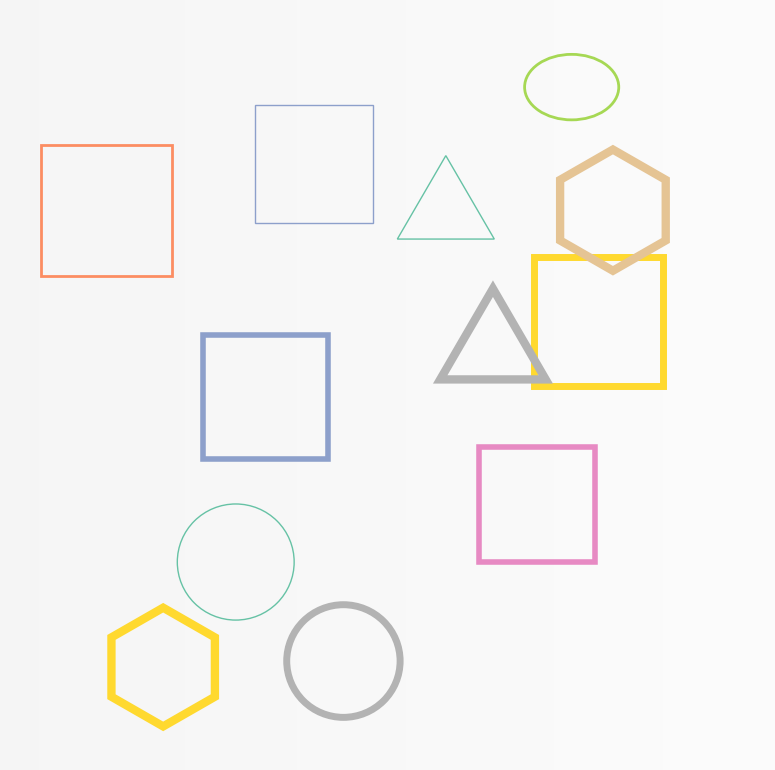[{"shape": "circle", "thickness": 0.5, "radius": 0.38, "center": [0.304, 0.27]}, {"shape": "triangle", "thickness": 0.5, "radius": 0.36, "center": [0.575, 0.726]}, {"shape": "square", "thickness": 1, "radius": 0.42, "center": [0.137, 0.726]}, {"shape": "square", "thickness": 2, "radius": 0.4, "center": [0.343, 0.484]}, {"shape": "square", "thickness": 0.5, "radius": 0.38, "center": [0.405, 0.787]}, {"shape": "square", "thickness": 2, "radius": 0.38, "center": [0.693, 0.345]}, {"shape": "oval", "thickness": 1, "radius": 0.3, "center": [0.738, 0.887]}, {"shape": "hexagon", "thickness": 3, "radius": 0.39, "center": [0.211, 0.134]}, {"shape": "square", "thickness": 2.5, "radius": 0.42, "center": [0.772, 0.583]}, {"shape": "hexagon", "thickness": 3, "radius": 0.39, "center": [0.791, 0.727]}, {"shape": "triangle", "thickness": 3, "radius": 0.39, "center": [0.636, 0.547]}, {"shape": "circle", "thickness": 2.5, "radius": 0.37, "center": [0.443, 0.142]}]